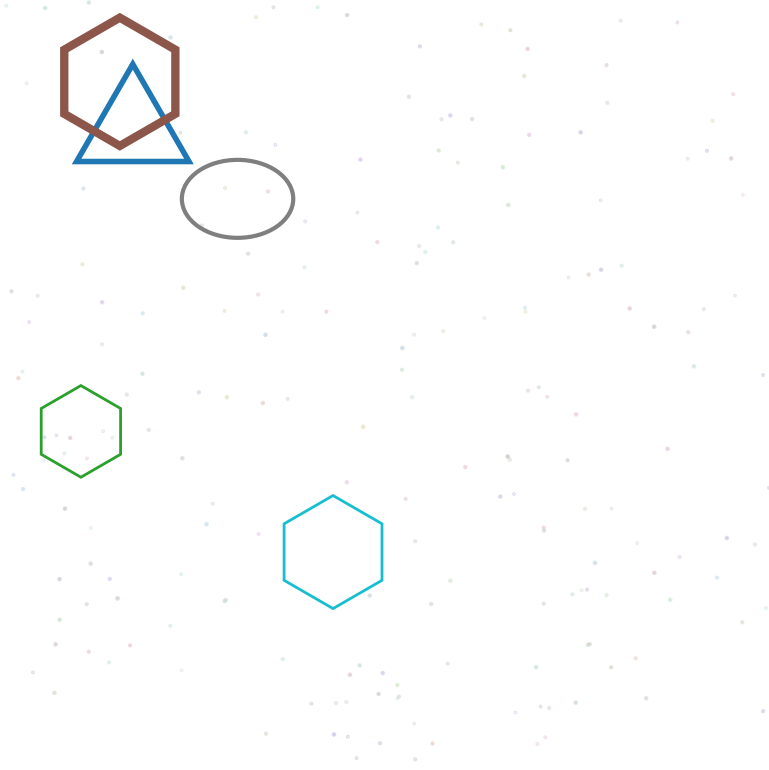[{"shape": "triangle", "thickness": 2, "radius": 0.42, "center": [0.172, 0.832]}, {"shape": "hexagon", "thickness": 1, "radius": 0.3, "center": [0.105, 0.44]}, {"shape": "hexagon", "thickness": 3, "radius": 0.42, "center": [0.156, 0.894]}, {"shape": "oval", "thickness": 1.5, "radius": 0.36, "center": [0.309, 0.742]}, {"shape": "hexagon", "thickness": 1, "radius": 0.37, "center": [0.433, 0.283]}]